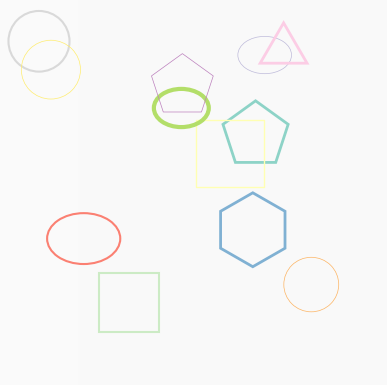[{"shape": "pentagon", "thickness": 2, "radius": 0.44, "center": [0.66, 0.65]}, {"shape": "square", "thickness": 1, "radius": 0.44, "center": [0.593, 0.601]}, {"shape": "oval", "thickness": 0.5, "radius": 0.35, "center": [0.683, 0.857]}, {"shape": "oval", "thickness": 1.5, "radius": 0.47, "center": [0.216, 0.38]}, {"shape": "hexagon", "thickness": 2, "radius": 0.48, "center": [0.652, 0.403]}, {"shape": "circle", "thickness": 0.5, "radius": 0.35, "center": [0.803, 0.261]}, {"shape": "oval", "thickness": 3, "radius": 0.35, "center": [0.468, 0.719]}, {"shape": "triangle", "thickness": 2, "radius": 0.35, "center": [0.732, 0.871]}, {"shape": "circle", "thickness": 1.5, "radius": 0.39, "center": [0.101, 0.893]}, {"shape": "pentagon", "thickness": 0.5, "radius": 0.42, "center": [0.471, 0.777]}, {"shape": "square", "thickness": 1.5, "radius": 0.38, "center": [0.333, 0.215]}, {"shape": "circle", "thickness": 0.5, "radius": 0.38, "center": [0.131, 0.819]}]